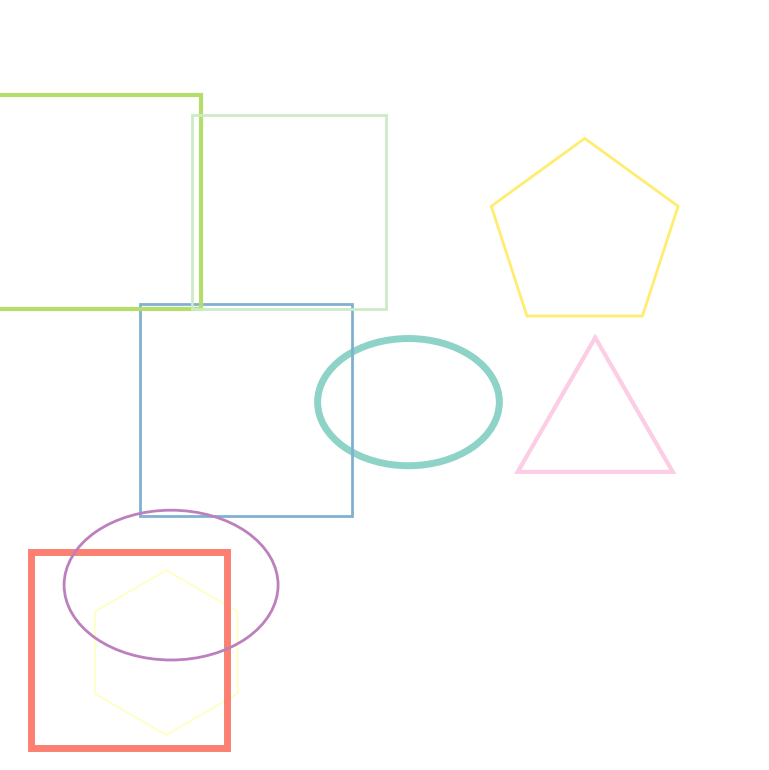[{"shape": "oval", "thickness": 2.5, "radius": 0.59, "center": [0.531, 0.478]}, {"shape": "hexagon", "thickness": 0.5, "radius": 0.53, "center": [0.216, 0.152]}, {"shape": "square", "thickness": 2.5, "radius": 0.64, "center": [0.168, 0.156]}, {"shape": "square", "thickness": 1, "radius": 0.69, "center": [0.32, 0.467]}, {"shape": "square", "thickness": 1.5, "radius": 0.69, "center": [0.122, 0.738]}, {"shape": "triangle", "thickness": 1.5, "radius": 0.58, "center": [0.773, 0.445]}, {"shape": "oval", "thickness": 1, "radius": 0.69, "center": [0.222, 0.24]}, {"shape": "square", "thickness": 1, "radius": 0.63, "center": [0.376, 0.725]}, {"shape": "pentagon", "thickness": 1, "radius": 0.64, "center": [0.759, 0.693]}]